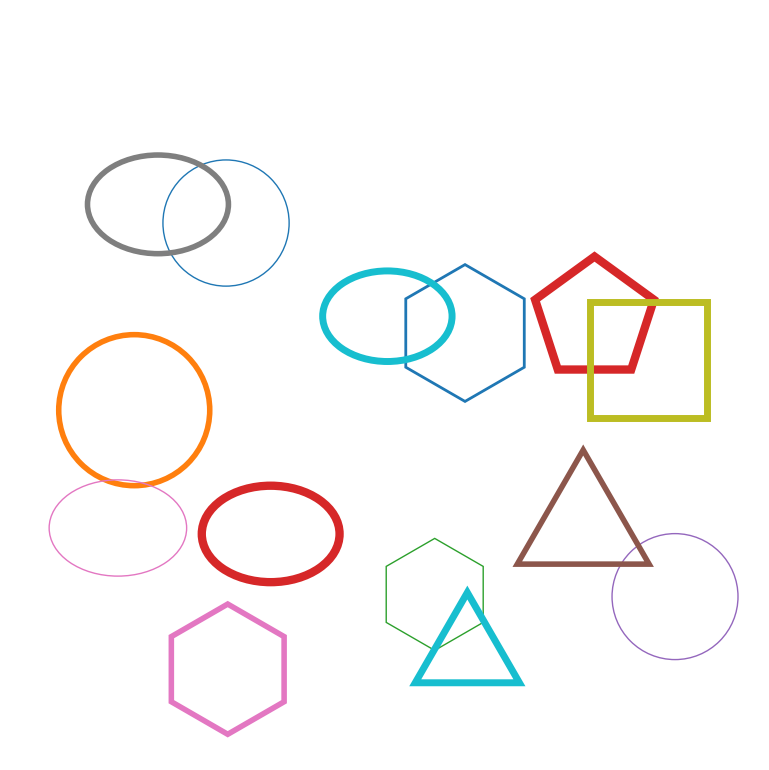[{"shape": "circle", "thickness": 0.5, "radius": 0.41, "center": [0.294, 0.71]}, {"shape": "hexagon", "thickness": 1, "radius": 0.44, "center": [0.604, 0.568]}, {"shape": "circle", "thickness": 2, "radius": 0.49, "center": [0.174, 0.467]}, {"shape": "hexagon", "thickness": 0.5, "radius": 0.36, "center": [0.565, 0.228]}, {"shape": "oval", "thickness": 3, "radius": 0.45, "center": [0.352, 0.307]}, {"shape": "pentagon", "thickness": 3, "radius": 0.41, "center": [0.772, 0.586]}, {"shape": "circle", "thickness": 0.5, "radius": 0.41, "center": [0.877, 0.225]}, {"shape": "triangle", "thickness": 2, "radius": 0.49, "center": [0.757, 0.317]}, {"shape": "hexagon", "thickness": 2, "radius": 0.42, "center": [0.296, 0.131]}, {"shape": "oval", "thickness": 0.5, "radius": 0.45, "center": [0.153, 0.314]}, {"shape": "oval", "thickness": 2, "radius": 0.46, "center": [0.205, 0.735]}, {"shape": "square", "thickness": 2.5, "radius": 0.38, "center": [0.842, 0.533]}, {"shape": "oval", "thickness": 2.5, "radius": 0.42, "center": [0.503, 0.589]}, {"shape": "triangle", "thickness": 2.5, "radius": 0.39, "center": [0.607, 0.152]}]